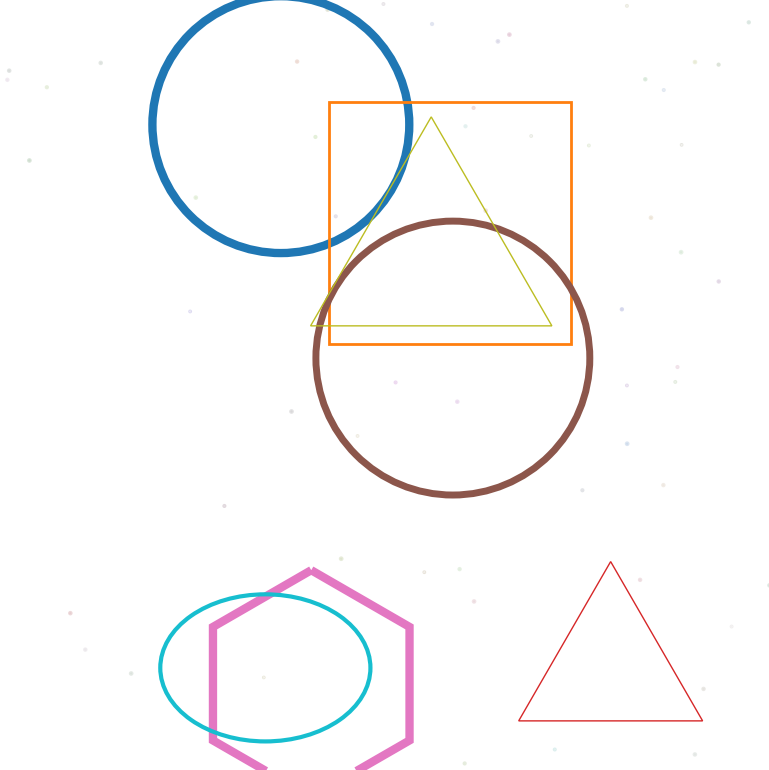[{"shape": "circle", "thickness": 3, "radius": 0.83, "center": [0.365, 0.838]}, {"shape": "square", "thickness": 1, "radius": 0.78, "center": [0.584, 0.711]}, {"shape": "triangle", "thickness": 0.5, "radius": 0.69, "center": [0.793, 0.133]}, {"shape": "circle", "thickness": 2.5, "radius": 0.89, "center": [0.588, 0.535]}, {"shape": "hexagon", "thickness": 3, "radius": 0.74, "center": [0.404, 0.112]}, {"shape": "triangle", "thickness": 0.5, "radius": 0.9, "center": [0.56, 0.667]}, {"shape": "oval", "thickness": 1.5, "radius": 0.68, "center": [0.345, 0.133]}]